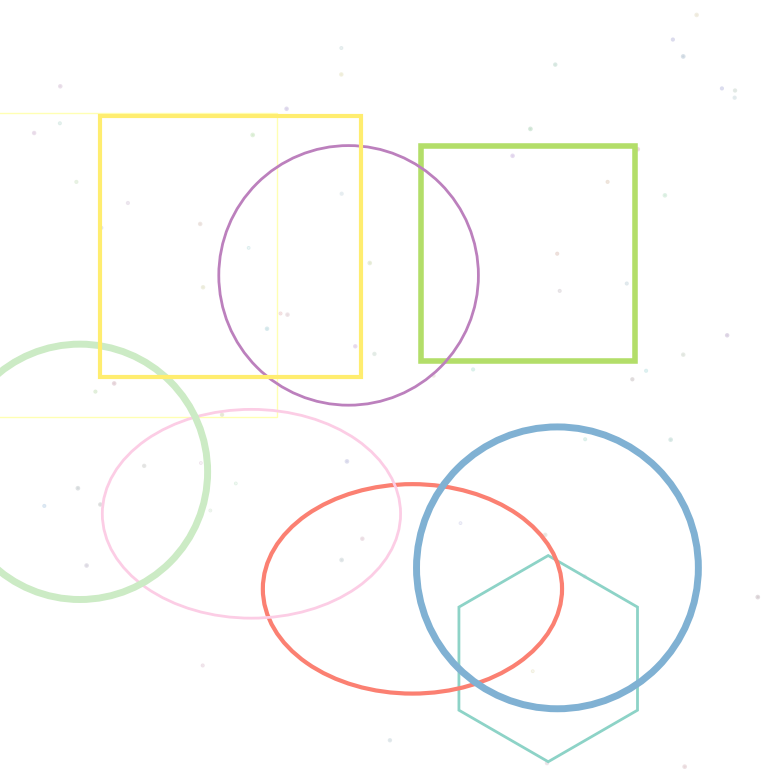[{"shape": "hexagon", "thickness": 1, "radius": 0.67, "center": [0.712, 0.145]}, {"shape": "square", "thickness": 0.5, "radius": 0.99, "center": [0.163, 0.656]}, {"shape": "oval", "thickness": 1.5, "radius": 0.97, "center": [0.536, 0.235]}, {"shape": "circle", "thickness": 2.5, "radius": 0.92, "center": [0.724, 0.263]}, {"shape": "square", "thickness": 2, "radius": 0.7, "center": [0.686, 0.671]}, {"shape": "oval", "thickness": 1, "radius": 0.97, "center": [0.327, 0.333]}, {"shape": "circle", "thickness": 1, "radius": 0.84, "center": [0.453, 0.642]}, {"shape": "circle", "thickness": 2.5, "radius": 0.83, "center": [0.104, 0.387]}, {"shape": "square", "thickness": 1.5, "radius": 0.85, "center": [0.299, 0.68]}]